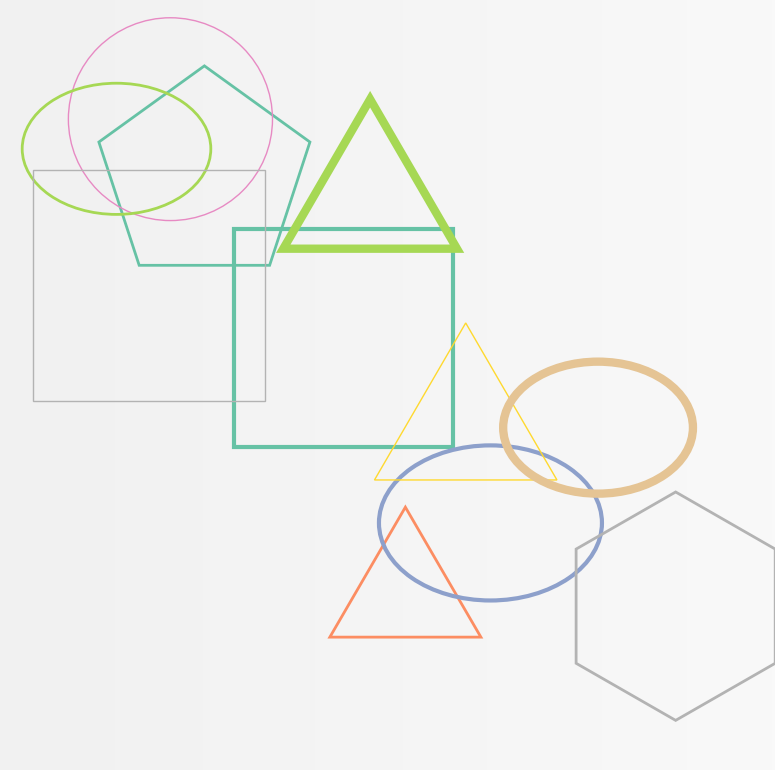[{"shape": "square", "thickness": 1.5, "radius": 0.71, "center": [0.443, 0.561]}, {"shape": "pentagon", "thickness": 1, "radius": 0.72, "center": [0.264, 0.771]}, {"shape": "triangle", "thickness": 1, "radius": 0.56, "center": [0.523, 0.229]}, {"shape": "oval", "thickness": 1.5, "radius": 0.72, "center": [0.633, 0.321]}, {"shape": "circle", "thickness": 0.5, "radius": 0.66, "center": [0.22, 0.845]}, {"shape": "triangle", "thickness": 3, "radius": 0.65, "center": [0.478, 0.742]}, {"shape": "oval", "thickness": 1, "radius": 0.61, "center": [0.15, 0.807]}, {"shape": "triangle", "thickness": 0.5, "radius": 0.68, "center": [0.601, 0.445]}, {"shape": "oval", "thickness": 3, "radius": 0.61, "center": [0.772, 0.445]}, {"shape": "square", "thickness": 0.5, "radius": 0.75, "center": [0.192, 0.629]}, {"shape": "hexagon", "thickness": 1, "radius": 0.74, "center": [0.872, 0.213]}]